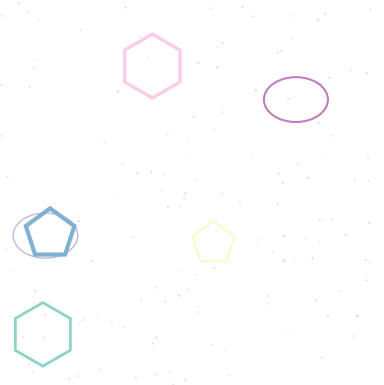[{"shape": "hexagon", "thickness": 2, "radius": 0.41, "center": [0.111, 0.131]}, {"shape": "oval", "thickness": 1, "radius": 0.42, "center": [0.118, 0.388]}, {"shape": "pentagon", "thickness": 3, "radius": 0.33, "center": [0.13, 0.392]}, {"shape": "hexagon", "thickness": 2.5, "radius": 0.41, "center": [0.396, 0.829]}, {"shape": "oval", "thickness": 1.5, "radius": 0.42, "center": [0.769, 0.741]}, {"shape": "pentagon", "thickness": 0.5, "radius": 0.29, "center": [0.555, 0.368]}]